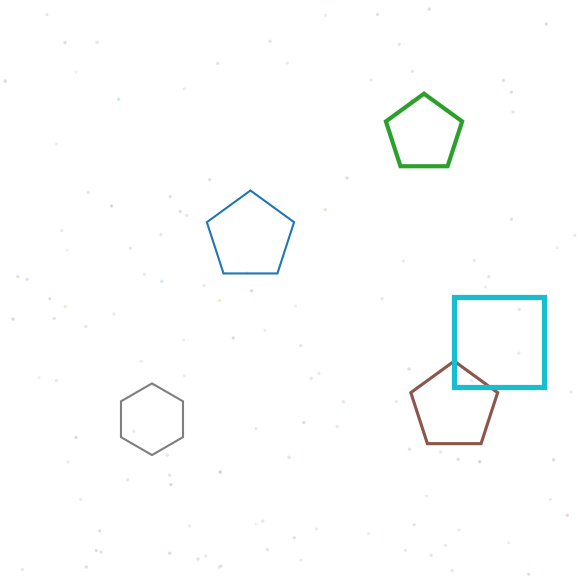[{"shape": "pentagon", "thickness": 1, "radius": 0.4, "center": [0.434, 0.59]}, {"shape": "pentagon", "thickness": 2, "radius": 0.35, "center": [0.734, 0.767]}, {"shape": "pentagon", "thickness": 1.5, "radius": 0.4, "center": [0.787, 0.295]}, {"shape": "hexagon", "thickness": 1, "radius": 0.31, "center": [0.263, 0.273]}, {"shape": "square", "thickness": 2.5, "radius": 0.39, "center": [0.864, 0.407]}]